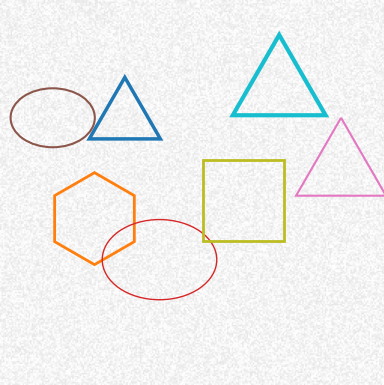[{"shape": "triangle", "thickness": 2.5, "radius": 0.53, "center": [0.324, 0.693]}, {"shape": "hexagon", "thickness": 2, "radius": 0.6, "center": [0.245, 0.432]}, {"shape": "oval", "thickness": 1, "radius": 0.74, "center": [0.414, 0.326]}, {"shape": "oval", "thickness": 1.5, "radius": 0.55, "center": [0.137, 0.694]}, {"shape": "triangle", "thickness": 1.5, "radius": 0.67, "center": [0.886, 0.559]}, {"shape": "square", "thickness": 2, "radius": 0.52, "center": [0.633, 0.48]}, {"shape": "triangle", "thickness": 3, "radius": 0.7, "center": [0.725, 0.77]}]